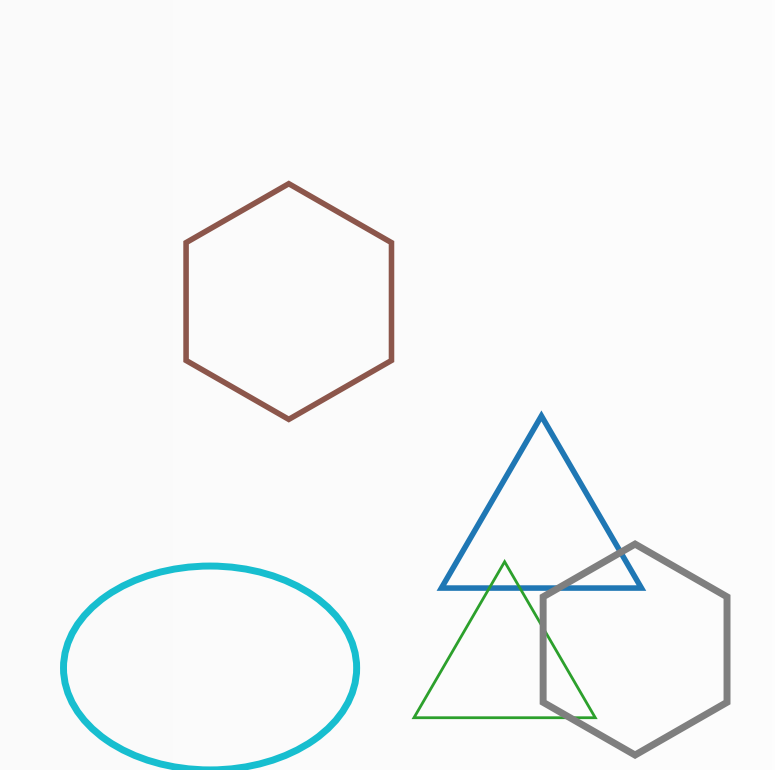[{"shape": "triangle", "thickness": 2, "radius": 0.75, "center": [0.699, 0.311]}, {"shape": "triangle", "thickness": 1, "radius": 0.68, "center": [0.651, 0.135]}, {"shape": "hexagon", "thickness": 2, "radius": 0.77, "center": [0.373, 0.608]}, {"shape": "hexagon", "thickness": 2.5, "radius": 0.68, "center": [0.819, 0.156]}, {"shape": "oval", "thickness": 2.5, "radius": 0.95, "center": [0.271, 0.132]}]